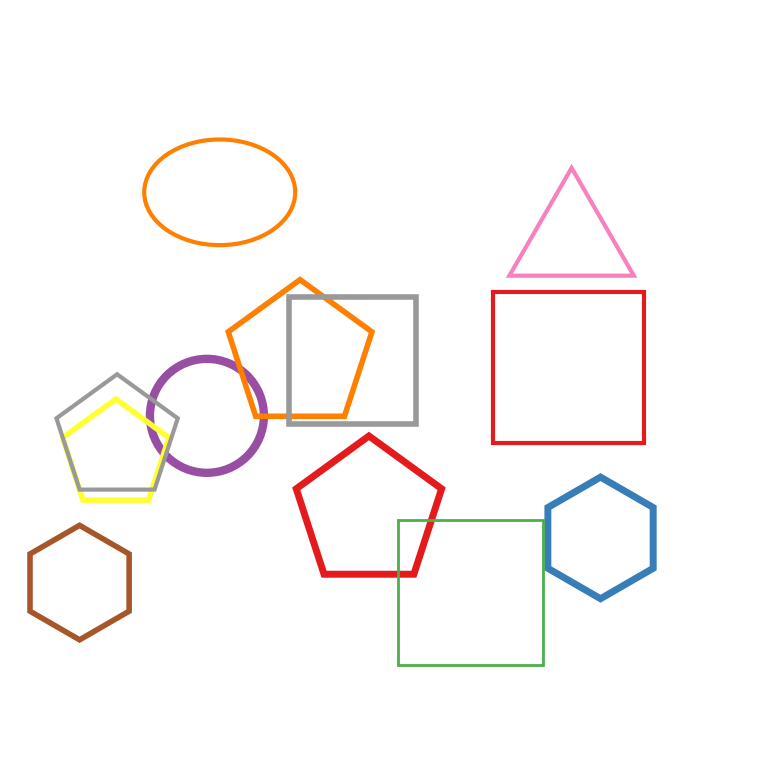[{"shape": "pentagon", "thickness": 2.5, "radius": 0.5, "center": [0.479, 0.335]}, {"shape": "square", "thickness": 1.5, "radius": 0.49, "center": [0.739, 0.523]}, {"shape": "hexagon", "thickness": 2.5, "radius": 0.39, "center": [0.78, 0.301]}, {"shape": "square", "thickness": 1, "radius": 0.47, "center": [0.611, 0.231]}, {"shape": "circle", "thickness": 3, "radius": 0.37, "center": [0.269, 0.46]}, {"shape": "pentagon", "thickness": 2, "radius": 0.49, "center": [0.39, 0.539]}, {"shape": "oval", "thickness": 1.5, "radius": 0.49, "center": [0.285, 0.75]}, {"shape": "pentagon", "thickness": 2, "radius": 0.36, "center": [0.15, 0.409]}, {"shape": "hexagon", "thickness": 2, "radius": 0.37, "center": [0.103, 0.243]}, {"shape": "triangle", "thickness": 1.5, "radius": 0.47, "center": [0.742, 0.689]}, {"shape": "square", "thickness": 2, "radius": 0.41, "center": [0.458, 0.531]}, {"shape": "pentagon", "thickness": 1.5, "radius": 0.41, "center": [0.152, 0.431]}]